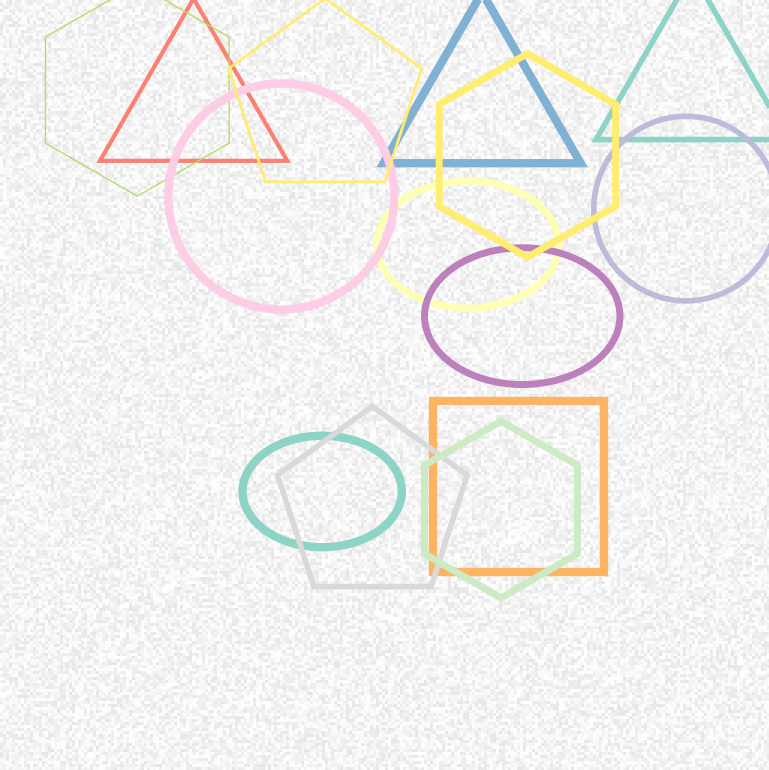[{"shape": "oval", "thickness": 3, "radius": 0.52, "center": [0.418, 0.362]}, {"shape": "triangle", "thickness": 2, "radius": 0.72, "center": [0.899, 0.891]}, {"shape": "oval", "thickness": 2.5, "radius": 0.59, "center": [0.607, 0.682]}, {"shape": "circle", "thickness": 2, "radius": 0.6, "center": [0.891, 0.729]}, {"shape": "triangle", "thickness": 1.5, "radius": 0.7, "center": [0.251, 0.861]}, {"shape": "triangle", "thickness": 3, "radius": 0.74, "center": [0.626, 0.862]}, {"shape": "square", "thickness": 3, "radius": 0.56, "center": [0.673, 0.368]}, {"shape": "hexagon", "thickness": 0.5, "radius": 0.69, "center": [0.178, 0.883]}, {"shape": "circle", "thickness": 3, "radius": 0.73, "center": [0.365, 0.745]}, {"shape": "pentagon", "thickness": 2, "radius": 0.65, "center": [0.484, 0.343]}, {"shape": "oval", "thickness": 2.5, "radius": 0.63, "center": [0.678, 0.589]}, {"shape": "hexagon", "thickness": 2.5, "radius": 0.57, "center": [0.651, 0.338]}, {"shape": "hexagon", "thickness": 2.5, "radius": 0.66, "center": [0.685, 0.798]}, {"shape": "pentagon", "thickness": 1, "radius": 0.66, "center": [0.422, 0.87]}]